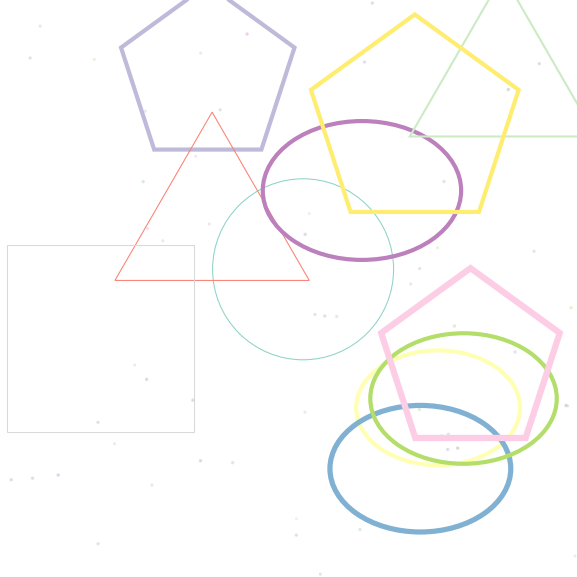[{"shape": "circle", "thickness": 0.5, "radius": 0.78, "center": [0.525, 0.533]}, {"shape": "oval", "thickness": 2, "radius": 0.71, "center": [0.759, 0.293]}, {"shape": "pentagon", "thickness": 2, "radius": 0.79, "center": [0.36, 0.868]}, {"shape": "triangle", "thickness": 0.5, "radius": 0.97, "center": [0.367, 0.611]}, {"shape": "oval", "thickness": 2.5, "radius": 0.78, "center": [0.728, 0.188]}, {"shape": "oval", "thickness": 2, "radius": 0.81, "center": [0.803, 0.309]}, {"shape": "pentagon", "thickness": 3, "radius": 0.81, "center": [0.815, 0.372]}, {"shape": "square", "thickness": 0.5, "radius": 0.81, "center": [0.174, 0.412]}, {"shape": "oval", "thickness": 2, "radius": 0.86, "center": [0.627, 0.669]}, {"shape": "triangle", "thickness": 1, "radius": 0.93, "center": [0.871, 0.856]}, {"shape": "pentagon", "thickness": 2, "radius": 0.95, "center": [0.718, 0.785]}]